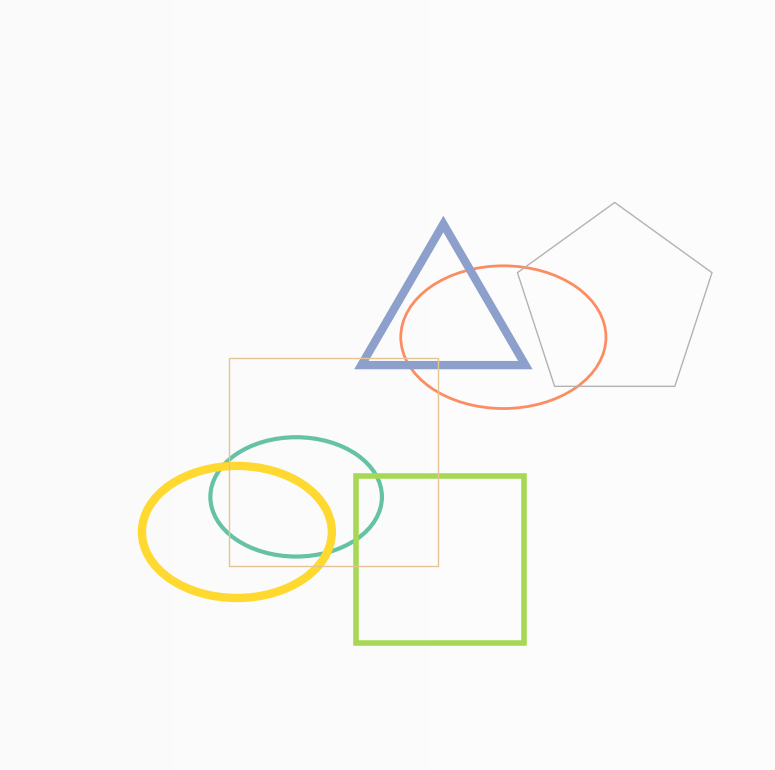[{"shape": "oval", "thickness": 1.5, "radius": 0.55, "center": [0.382, 0.355]}, {"shape": "oval", "thickness": 1, "radius": 0.66, "center": [0.649, 0.562]}, {"shape": "triangle", "thickness": 3, "radius": 0.61, "center": [0.572, 0.587]}, {"shape": "square", "thickness": 2, "radius": 0.54, "center": [0.568, 0.274]}, {"shape": "oval", "thickness": 3, "radius": 0.61, "center": [0.306, 0.309]}, {"shape": "square", "thickness": 0.5, "radius": 0.68, "center": [0.431, 0.4]}, {"shape": "pentagon", "thickness": 0.5, "radius": 0.66, "center": [0.793, 0.605]}]